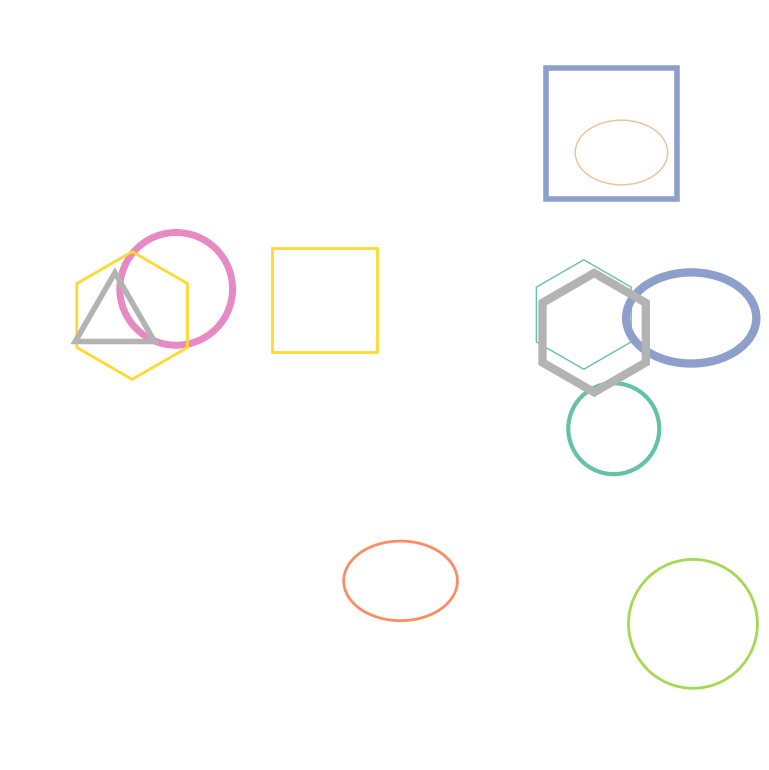[{"shape": "circle", "thickness": 1.5, "radius": 0.3, "center": [0.797, 0.443]}, {"shape": "hexagon", "thickness": 0.5, "radius": 0.36, "center": [0.758, 0.592]}, {"shape": "oval", "thickness": 1, "radius": 0.37, "center": [0.52, 0.246]}, {"shape": "square", "thickness": 2, "radius": 0.43, "center": [0.795, 0.826]}, {"shape": "oval", "thickness": 3, "radius": 0.42, "center": [0.898, 0.587]}, {"shape": "circle", "thickness": 2.5, "radius": 0.37, "center": [0.229, 0.625]}, {"shape": "circle", "thickness": 1, "radius": 0.42, "center": [0.9, 0.19]}, {"shape": "square", "thickness": 1, "radius": 0.34, "center": [0.421, 0.61]}, {"shape": "hexagon", "thickness": 1, "radius": 0.41, "center": [0.172, 0.59]}, {"shape": "oval", "thickness": 0.5, "radius": 0.3, "center": [0.807, 0.802]}, {"shape": "triangle", "thickness": 2, "radius": 0.3, "center": [0.149, 0.586]}, {"shape": "hexagon", "thickness": 3, "radius": 0.39, "center": [0.772, 0.568]}]